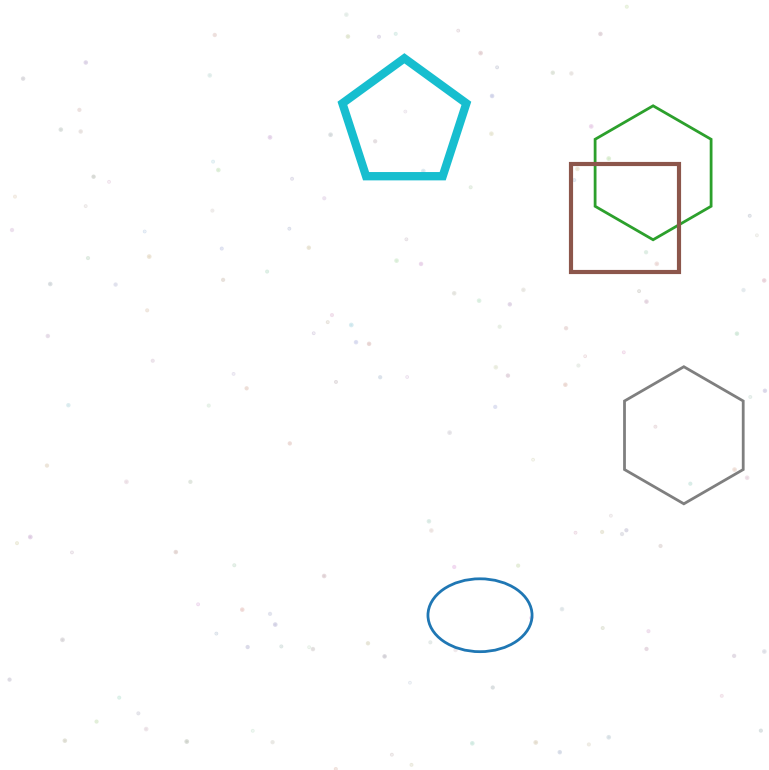[{"shape": "oval", "thickness": 1, "radius": 0.34, "center": [0.623, 0.201]}, {"shape": "hexagon", "thickness": 1, "radius": 0.43, "center": [0.848, 0.776]}, {"shape": "square", "thickness": 1.5, "radius": 0.35, "center": [0.812, 0.717]}, {"shape": "hexagon", "thickness": 1, "radius": 0.45, "center": [0.888, 0.435]}, {"shape": "pentagon", "thickness": 3, "radius": 0.42, "center": [0.525, 0.84]}]